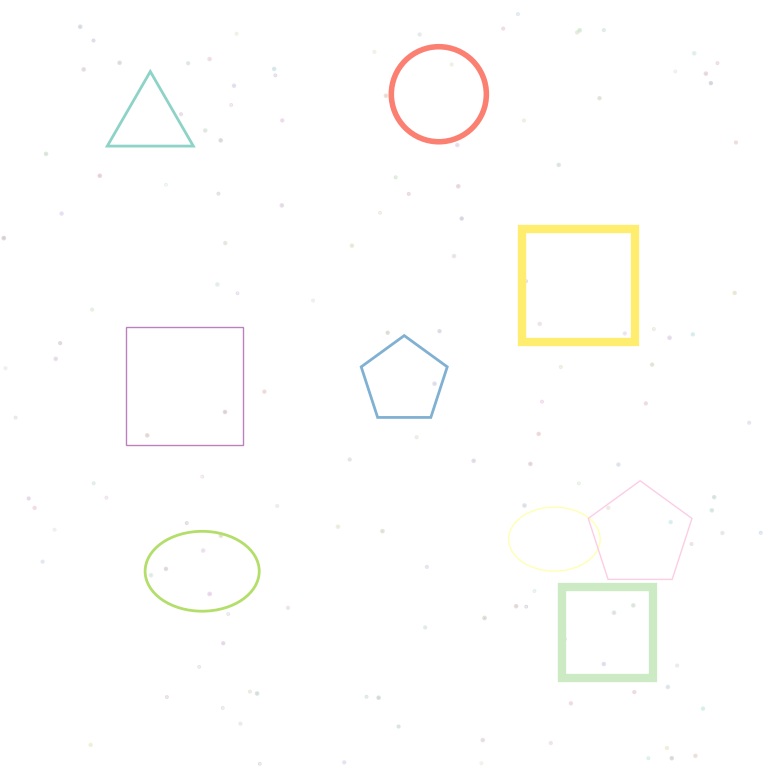[{"shape": "triangle", "thickness": 1, "radius": 0.32, "center": [0.195, 0.843]}, {"shape": "oval", "thickness": 0.5, "radius": 0.3, "center": [0.72, 0.3]}, {"shape": "circle", "thickness": 2, "radius": 0.31, "center": [0.57, 0.878]}, {"shape": "pentagon", "thickness": 1, "radius": 0.29, "center": [0.525, 0.505]}, {"shape": "oval", "thickness": 1, "radius": 0.37, "center": [0.263, 0.258]}, {"shape": "pentagon", "thickness": 0.5, "radius": 0.35, "center": [0.831, 0.305]}, {"shape": "square", "thickness": 0.5, "radius": 0.38, "center": [0.24, 0.499]}, {"shape": "square", "thickness": 3, "radius": 0.3, "center": [0.789, 0.178]}, {"shape": "square", "thickness": 3, "radius": 0.36, "center": [0.751, 0.629]}]